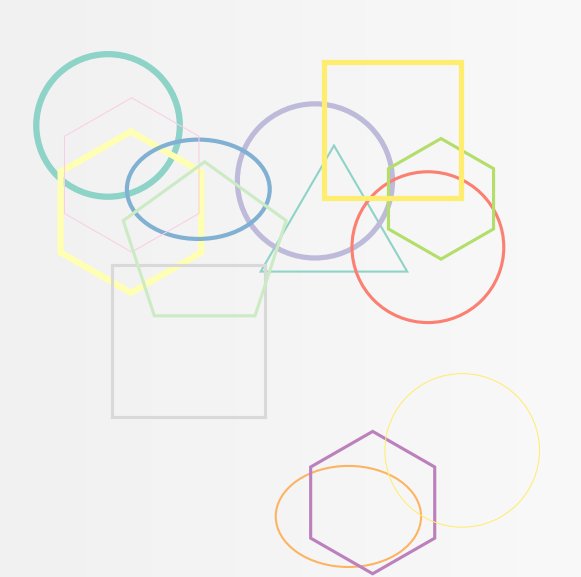[{"shape": "triangle", "thickness": 1, "radius": 0.73, "center": [0.575, 0.602]}, {"shape": "circle", "thickness": 3, "radius": 0.62, "center": [0.186, 0.782]}, {"shape": "hexagon", "thickness": 3, "radius": 0.7, "center": [0.225, 0.632]}, {"shape": "circle", "thickness": 2.5, "radius": 0.67, "center": [0.542, 0.686]}, {"shape": "circle", "thickness": 1.5, "radius": 0.65, "center": [0.736, 0.571]}, {"shape": "oval", "thickness": 2, "radius": 0.61, "center": [0.341, 0.671]}, {"shape": "oval", "thickness": 1, "radius": 0.63, "center": [0.599, 0.105]}, {"shape": "hexagon", "thickness": 1.5, "radius": 0.52, "center": [0.759, 0.655]}, {"shape": "hexagon", "thickness": 0.5, "radius": 0.67, "center": [0.227, 0.696]}, {"shape": "square", "thickness": 1.5, "radius": 0.66, "center": [0.324, 0.409]}, {"shape": "hexagon", "thickness": 1.5, "radius": 0.62, "center": [0.641, 0.129]}, {"shape": "pentagon", "thickness": 1.5, "radius": 0.74, "center": [0.352, 0.572]}, {"shape": "square", "thickness": 2.5, "radius": 0.59, "center": [0.676, 0.774]}, {"shape": "circle", "thickness": 0.5, "radius": 0.66, "center": [0.795, 0.219]}]